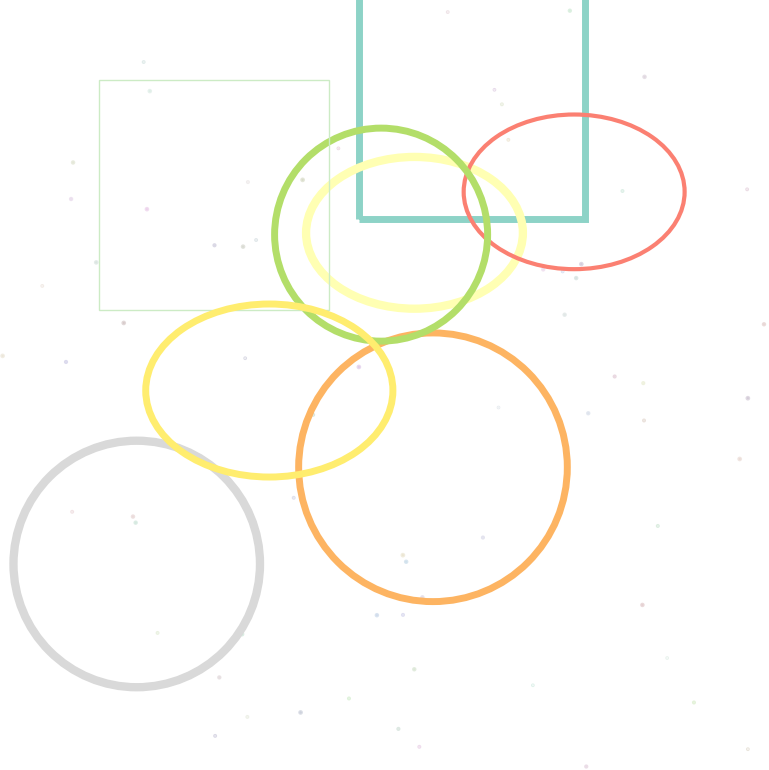[{"shape": "square", "thickness": 2.5, "radius": 0.73, "center": [0.613, 0.863]}, {"shape": "oval", "thickness": 3, "radius": 0.7, "center": [0.538, 0.698]}, {"shape": "oval", "thickness": 1.5, "radius": 0.72, "center": [0.746, 0.751]}, {"shape": "circle", "thickness": 2.5, "radius": 0.87, "center": [0.562, 0.393]}, {"shape": "circle", "thickness": 2.5, "radius": 0.69, "center": [0.495, 0.695]}, {"shape": "circle", "thickness": 3, "radius": 0.8, "center": [0.178, 0.268]}, {"shape": "square", "thickness": 0.5, "radius": 0.75, "center": [0.278, 0.747]}, {"shape": "oval", "thickness": 2.5, "radius": 0.8, "center": [0.35, 0.493]}]